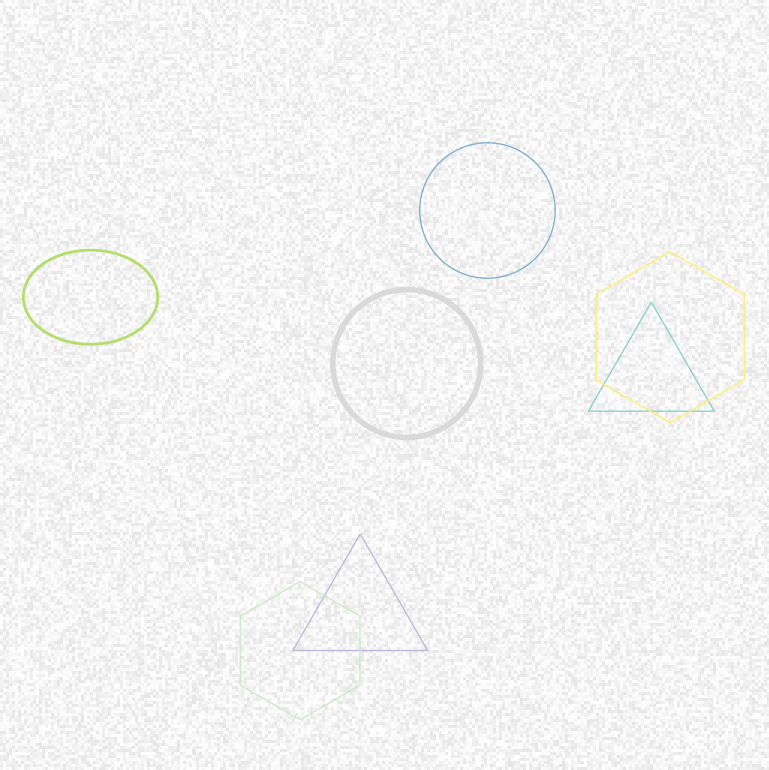[{"shape": "triangle", "thickness": 0.5, "radius": 0.47, "center": [0.846, 0.513]}, {"shape": "triangle", "thickness": 0.5, "radius": 0.51, "center": [0.468, 0.206]}, {"shape": "circle", "thickness": 0.5, "radius": 0.44, "center": [0.633, 0.727]}, {"shape": "oval", "thickness": 1, "radius": 0.44, "center": [0.118, 0.614]}, {"shape": "circle", "thickness": 2, "radius": 0.48, "center": [0.528, 0.528]}, {"shape": "hexagon", "thickness": 0.5, "radius": 0.45, "center": [0.39, 0.155]}, {"shape": "hexagon", "thickness": 0.5, "radius": 0.56, "center": [0.87, 0.562]}]